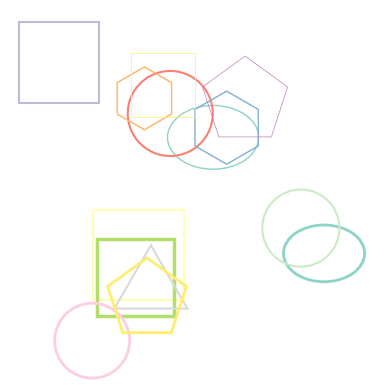[{"shape": "oval", "thickness": 2, "radius": 0.53, "center": [0.842, 0.342]}, {"shape": "oval", "thickness": 1, "radius": 0.59, "center": [0.553, 0.643]}, {"shape": "square", "thickness": 1.5, "radius": 0.59, "center": [0.359, 0.338]}, {"shape": "square", "thickness": 1.5, "radius": 0.52, "center": [0.153, 0.837]}, {"shape": "circle", "thickness": 1.5, "radius": 0.55, "center": [0.442, 0.705]}, {"shape": "hexagon", "thickness": 1, "radius": 0.47, "center": [0.589, 0.668]}, {"shape": "hexagon", "thickness": 1, "radius": 0.41, "center": [0.375, 0.745]}, {"shape": "square", "thickness": 2.5, "radius": 0.5, "center": [0.353, 0.278]}, {"shape": "circle", "thickness": 2, "radius": 0.49, "center": [0.239, 0.115]}, {"shape": "triangle", "thickness": 1.5, "radius": 0.55, "center": [0.392, 0.253]}, {"shape": "pentagon", "thickness": 0.5, "radius": 0.58, "center": [0.637, 0.738]}, {"shape": "circle", "thickness": 1.5, "radius": 0.5, "center": [0.781, 0.408]}, {"shape": "square", "thickness": 0.5, "radius": 0.41, "center": [0.424, 0.779]}, {"shape": "pentagon", "thickness": 2, "radius": 0.54, "center": [0.382, 0.223]}]